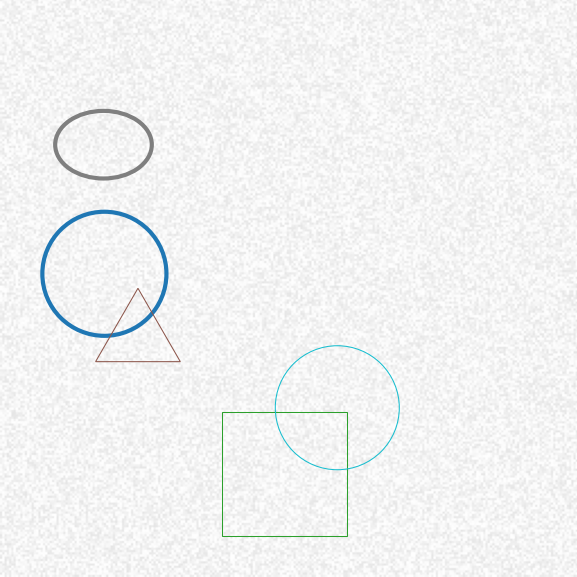[{"shape": "circle", "thickness": 2, "radius": 0.54, "center": [0.181, 0.525]}, {"shape": "square", "thickness": 0.5, "radius": 0.54, "center": [0.493, 0.179]}, {"shape": "triangle", "thickness": 0.5, "radius": 0.42, "center": [0.239, 0.415]}, {"shape": "oval", "thickness": 2, "radius": 0.42, "center": [0.179, 0.749]}, {"shape": "circle", "thickness": 0.5, "radius": 0.54, "center": [0.584, 0.293]}]